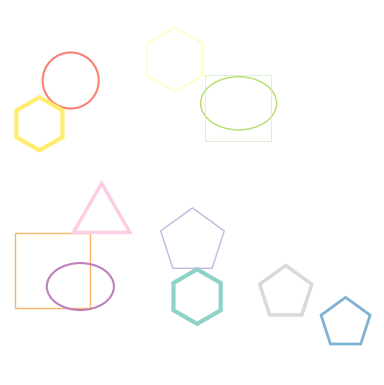[{"shape": "hexagon", "thickness": 3, "radius": 0.35, "center": [0.512, 0.23]}, {"shape": "hexagon", "thickness": 1, "radius": 0.42, "center": [0.454, 0.845]}, {"shape": "pentagon", "thickness": 1, "radius": 0.43, "center": [0.5, 0.373]}, {"shape": "circle", "thickness": 1.5, "radius": 0.36, "center": [0.184, 0.791]}, {"shape": "pentagon", "thickness": 2, "radius": 0.33, "center": [0.898, 0.161]}, {"shape": "square", "thickness": 1, "radius": 0.49, "center": [0.137, 0.296]}, {"shape": "oval", "thickness": 1, "radius": 0.49, "center": [0.62, 0.732]}, {"shape": "triangle", "thickness": 2.5, "radius": 0.42, "center": [0.264, 0.439]}, {"shape": "pentagon", "thickness": 2.5, "radius": 0.36, "center": [0.742, 0.24]}, {"shape": "oval", "thickness": 1.5, "radius": 0.44, "center": [0.209, 0.256]}, {"shape": "square", "thickness": 0.5, "radius": 0.43, "center": [0.618, 0.72]}, {"shape": "hexagon", "thickness": 3, "radius": 0.35, "center": [0.102, 0.678]}]